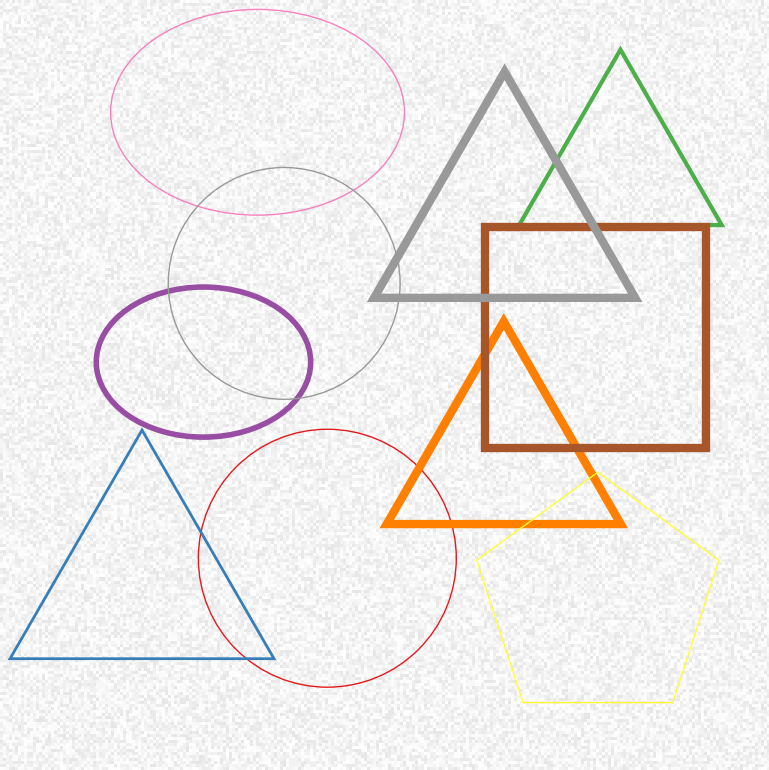[{"shape": "circle", "thickness": 0.5, "radius": 0.84, "center": [0.425, 0.275]}, {"shape": "triangle", "thickness": 1, "radius": 0.99, "center": [0.184, 0.244]}, {"shape": "triangle", "thickness": 1.5, "radius": 0.76, "center": [0.806, 0.784]}, {"shape": "oval", "thickness": 2, "radius": 0.7, "center": [0.264, 0.53]}, {"shape": "triangle", "thickness": 3, "radius": 0.88, "center": [0.654, 0.407]}, {"shape": "pentagon", "thickness": 0.5, "radius": 0.83, "center": [0.776, 0.221]}, {"shape": "square", "thickness": 3, "radius": 0.72, "center": [0.773, 0.561]}, {"shape": "oval", "thickness": 0.5, "radius": 0.95, "center": [0.334, 0.854]}, {"shape": "circle", "thickness": 0.5, "radius": 0.75, "center": [0.369, 0.632]}, {"shape": "triangle", "thickness": 3, "radius": 0.98, "center": [0.655, 0.711]}]